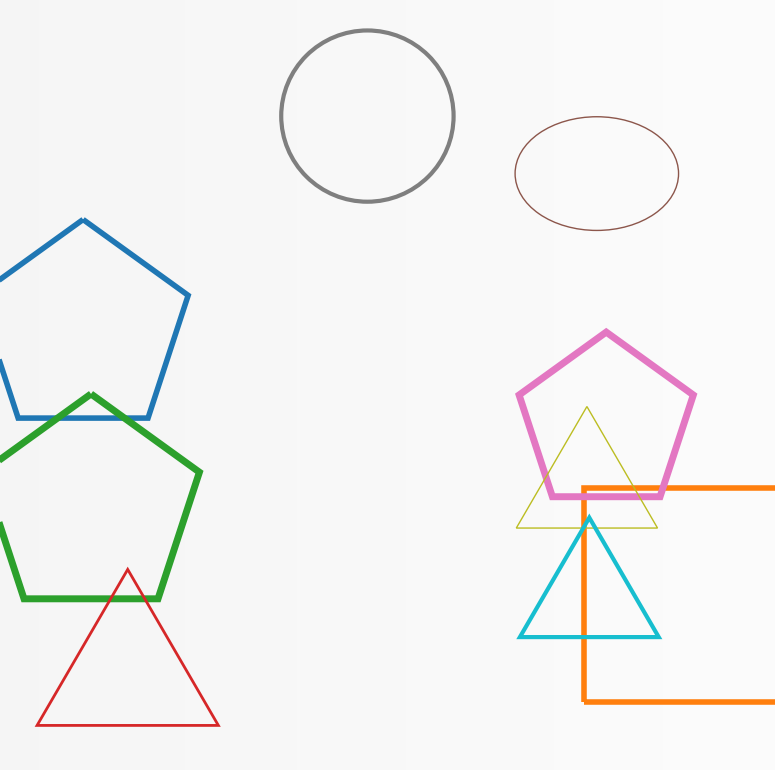[{"shape": "pentagon", "thickness": 2, "radius": 0.71, "center": [0.107, 0.572]}, {"shape": "square", "thickness": 2, "radius": 0.69, "center": [0.893, 0.227]}, {"shape": "pentagon", "thickness": 2.5, "radius": 0.74, "center": [0.117, 0.341]}, {"shape": "triangle", "thickness": 1, "radius": 0.68, "center": [0.165, 0.125]}, {"shape": "oval", "thickness": 0.5, "radius": 0.53, "center": [0.77, 0.775]}, {"shape": "pentagon", "thickness": 2.5, "radius": 0.59, "center": [0.782, 0.451]}, {"shape": "circle", "thickness": 1.5, "radius": 0.56, "center": [0.474, 0.849]}, {"shape": "triangle", "thickness": 0.5, "radius": 0.53, "center": [0.757, 0.367]}, {"shape": "triangle", "thickness": 1.5, "radius": 0.52, "center": [0.76, 0.224]}]